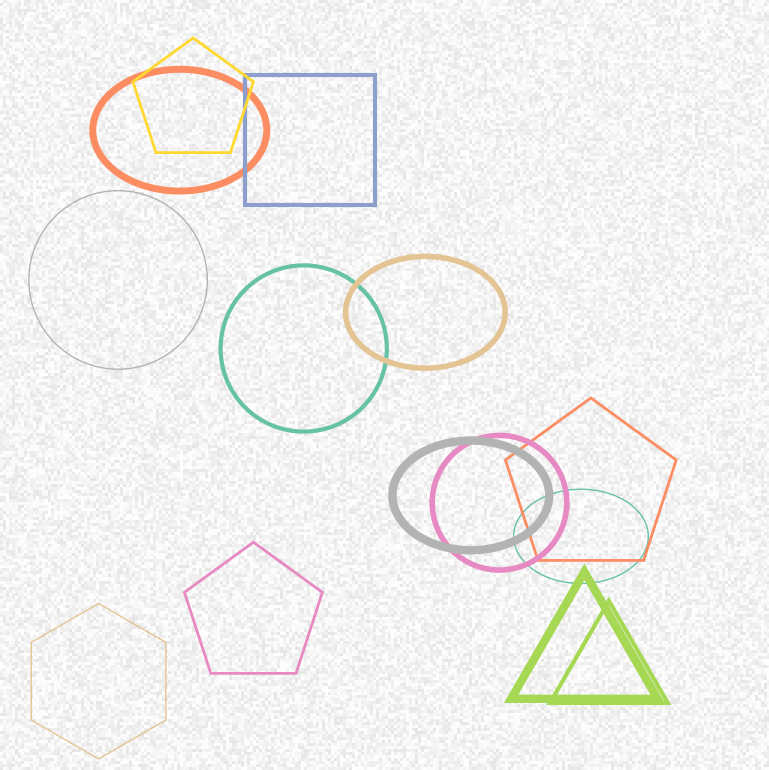[{"shape": "circle", "thickness": 1.5, "radius": 0.54, "center": [0.394, 0.547]}, {"shape": "oval", "thickness": 0.5, "radius": 0.44, "center": [0.755, 0.303]}, {"shape": "pentagon", "thickness": 1, "radius": 0.58, "center": [0.767, 0.367]}, {"shape": "oval", "thickness": 2.5, "radius": 0.56, "center": [0.233, 0.831]}, {"shape": "square", "thickness": 1.5, "radius": 0.42, "center": [0.403, 0.818]}, {"shape": "circle", "thickness": 2, "radius": 0.44, "center": [0.649, 0.347]}, {"shape": "pentagon", "thickness": 1, "radius": 0.47, "center": [0.329, 0.202]}, {"shape": "triangle", "thickness": 1.5, "radius": 0.44, "center": [0.791, 0.131]}, {"shape": "triangle", "thickness": 3, "radius": 0.55, "center": [0.759, 0.147]}, {"shape": "pentagon", "thickness": 1, "radius": 0.41, "center": [0.251, 0.868]}, {"shape": "hexagon", "thickness": 0.5, "radius": 0.5, "center": [0.128, 0.115]}, {"shape": "oval", "thickness": 2, "radius": 0.52, "center": [0.552, 0.594]}, {"shape": "oval", "thickness": 3, "radius": 0.51, "center": [0.611, 0.357]}, {"shape": "circle", "thickness": 0.5, "radius": 0.58, "center": [0.153, 0.636]}]